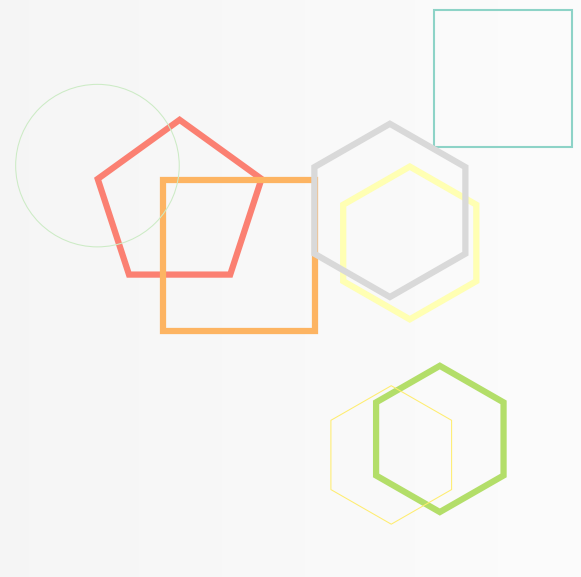[{"shape": "square", "thickness": 1, "radius": 0.59, "center": [0.865, 0.863]}, {"shape": "hexagon", "thickness": 3, "radius": 0.66, "center": [0.705, 0.578]}, {"shape": "pentagon", "thickness": 3, "radius": 0.74, "center": [0.309, 0.644]}, {"shape": "square", "thickness": 3, "radius": 0.65, "center": [0.411, 0.556]}, {"shape": "hexagon", "thickness": 3, "radius": 0.63, "center": [0.757, 0.239]}, {"shape": "hexagon", "thickness": 3, "radius": 0.75, "center": [0.671, 0.635]}, {"shape": "circle", "thickness": 0.5, "radius": 0.7, "center": [0.168, 0.712]}, {"shape": "hexagon", "thickness": 0.5, "radius": 0.6, "center": [0.673, 0.211]}]